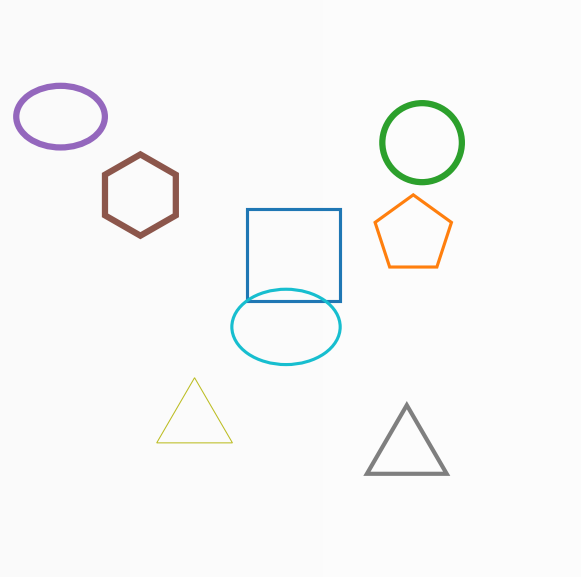[{"shape": "square", "thickness": 1.5, "radius": 0.4, "center": [0.505, 0.557]}, {"shape": "pentagon", "thickness": 1.5, "radius": 0.35, "center": [0.711, 0.593]}, {"shape": "circle", "thickness": 3, "radius": 0.34, "center": [0.726, 0.752]}, {"shape": "oval", "thickness": 3, "radius": 0.38, "center": [0.104, 0.797]}, {"shape": "hexagon", "thickness": 3, "radius": 0.35, "center": [0.242, 0.661]}, {"shape": "triangle", "thickness": 2, "radius": 0.4, "center": [0.7, 0.218]}, {"shape": "triangle", "thickness": 0.5, "radius": 0.38, "center": [0.335, 0.27]}, {"shape": "oval", "thickness": 1.5, "radius": 0.47, "center": [0.492, 0.433]}]